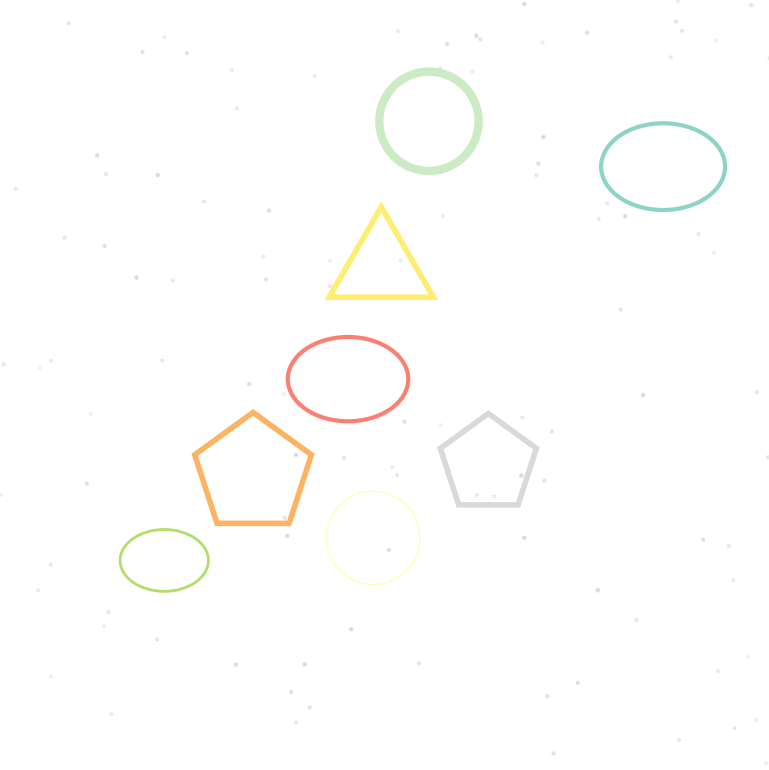[{"shape": "oval", "thickness": 1.5, "radius": 0.4, "center": [0.861, 0.784]}, {"shape": "circle", "thickness": 0.5, "radius": 0.3, "center": [0.485, 0.301]}, {"shape": "oval", "thickness": 1.5, "radius": 0.39, "center": [0.452, 0.508]}, {"shape": "pentagon", "thickness": 2, "radius": 0.4, "center": [0.329, 0.385]}, {"shape": "oval", "thickness": 1, "radius": 0.29, "center": [0.213, 0.272]}, {"shape": "pentagon", "thickness": 2, "radius": 0.33, "center": [0.634, 0.397]}, {"shape": "circle", "thickness": 3, "radius": 0.32, "center": [0.557, 0.842]}, {"shape": "triangle", "thickness": 2, "radius": 0.39, "center": [0.495, 0.653]}]